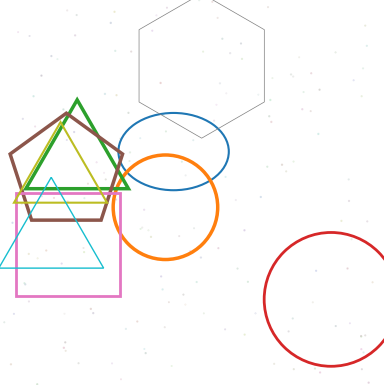[{"shape": "oval", "thickness": 1.5, "radius": 0.72, "center": [0.451, 0.606]}, {"shape": "circle", "thickness": 2.5, "radius": 0.68, "center": [0.43, 0.462]}, {"shape": "triangle", "thickness": 2.5, "radius": 0.77, "center": [0.2, 0.587]}, {"shape": "circle", "thickness": 2, "radius": 0.87, "center": [0.86, 0.222]}, {"shape": "pentagon", "thickness": 2.5, "radius": 0.77, "center": [0.172, 0.552]}, {"shape": "square", "thickness": 2, "radius": 0.67, "center": [0.177, 0.365]}, {"shape": "hexagon", "thickness": 0.5, "radius": 0.94, "center": [0.524, 0.829]}, {"shape": "triangle", "thickness": 1.5, "radius": 0.7, "center": [0.157, 0.543]}, {"shape": "triangle", "thickness": 1, "radius": 0.79, "center": [0.133, 0.382]}]